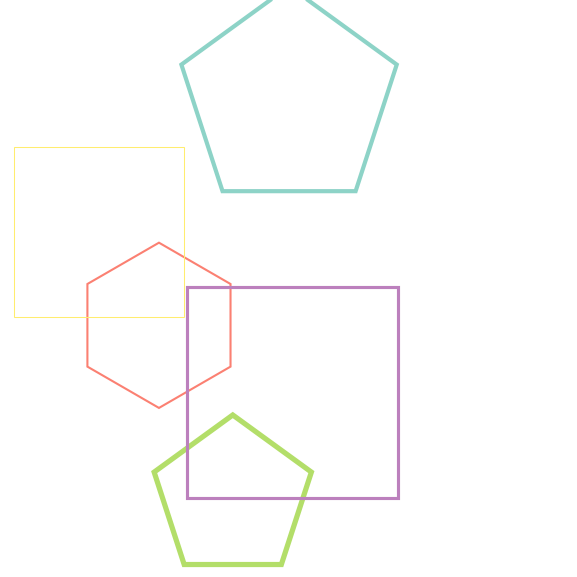[{"shape": "pentagon", "thickness": 2, "radius": 0.98, "center": [0.501, 0.827]}, {"shape": "hexagon", "thickness": 1, "radius": 0.72, "center": [0.275, 0.436]}, {"shape": "pentagon", "thickness": 2.5, "radius": 0.72, "center": [0.403, 0.137]}, {"shape": "square", "thickness": 1.5, "radius": 0.91, "center": [0.506, 0.319]}, {"shape": "square", "thickness": 0.5, "radius": 0.74, "center": [0.172, 0.598]}]